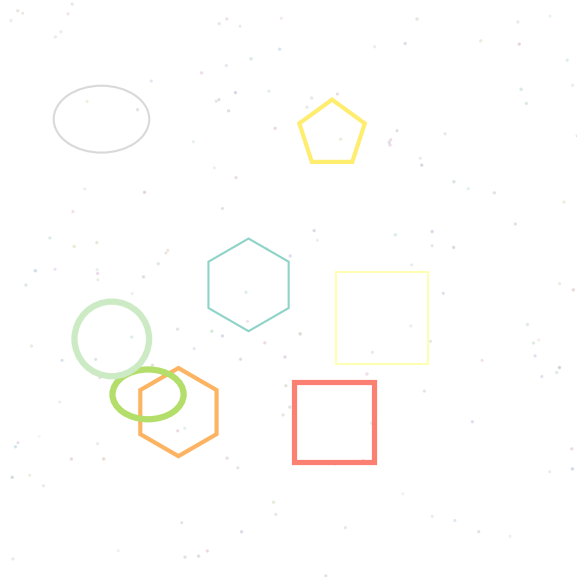[{"shape": "hexagon", "thickness": 1, "radius": 0.4, "center": [0.43, 0.506]}, {"shape": "square", "thickness": 1, "radius": 0.4, "center": [0.661, 0.448]}, {"shape": "square", "thickness": 2.5, "radius": 0.35, "center": [0.578, 0.269]}, {"shape": "hexagon", "thickness": 2, "radius": 0.38, "center": [0.309, 0.286]}, {"shape": "oval", "thickness": 3, "radius": 0.31, "center": [0.256, 0.316]}, {"shape": "oval", "thickness": 1, "radius": 0.41, "center": [0.176, 0.793]}, {"shape": "circle", "thickness": 3, "radius": 0.32, "center": [0.194, 0.412]}, {"shape": "pentagon", "thickness": 2, "radius": 0.3, "center": [0.575, 0.767]}]